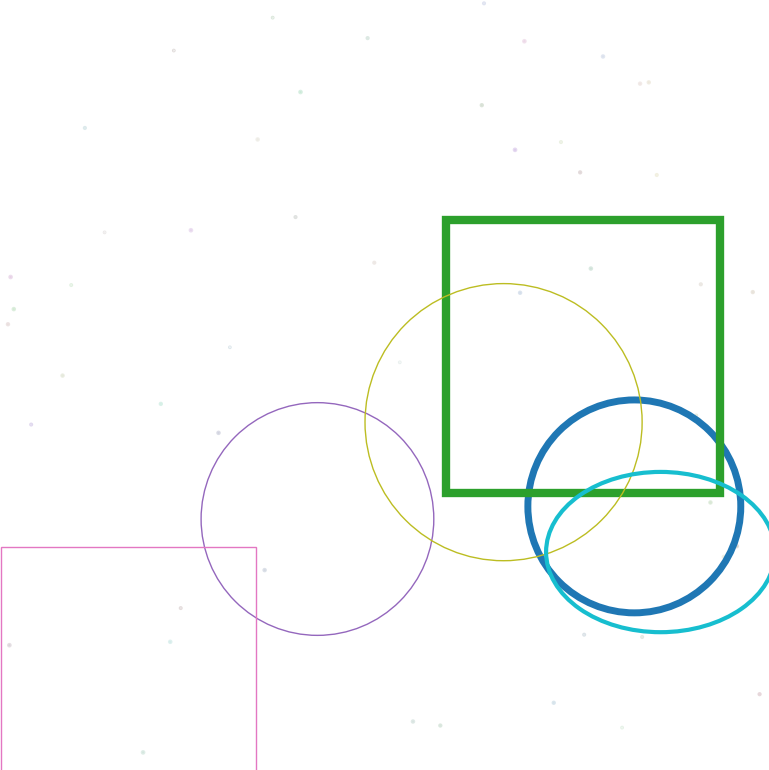[{"shape": "circle", "thickness": 2.5, "radius": 0.69, "center": [0.824, 0.342]}, {"shape": "square", "thickness": 3, "radius": 0.89, "center": [0.757, 0.537]}, {"shape": "circle", "thickness": 0.5, "radius": 0.76, "center": [0.412, 0.326]}, {"shape": "square", "thickness": 0.5, "radius": 0.83, "center": [0.166, 0.123]}, {"shape": "circle", "thickness": 0.5, "radius": 0.9, "center": [0.654, 0.452]}, {"shape": "oval", "thickness": 1.5, "radius": 0.74, "center": [0.858, 0.283]}]